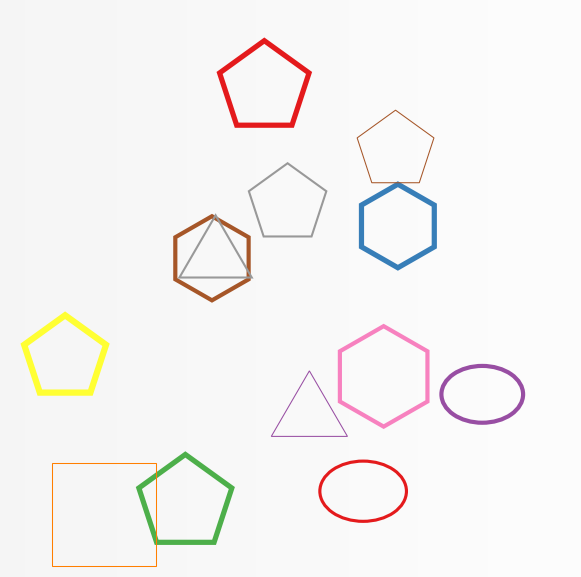[{"shape": "oval", "thickness": 1.5, "radius": 0.37, "center": [0.625, 0.149]}, {"shape": "pentagon", "thickness": 2.5, "radius": 0.4, "center": [0.455, 0.848]}, {"shape": "hexagon", "thickness": 2.5, "radius": 0.36, "center": [0.685, 0.608]}, {"shape": "pentagon", "thickness": 2.5, "radius": 0.42, "center": [0.319, 0.128]}, {"shape": "oval", "thickness": 2, "radius": 0.35, "center": [0.83, 0.316]}, {"shape": "triangle", "thickness": 0.5, "radius": 0.38, "center": [0.532, 0.281]}, {"shape": "square", "thickness": 0.5, "radius": 0.45, "center": [0.179, 0.108]}, {"shape": "pentagon", "thickness": 3, "radius": 0.37, "center": [0.112, 0.379]}, {"shape": "pentagon", "thickness": 0.5, "radius": 0.35, "center": [0.681, 0.739]}, {"shape": "hexagon", "thickness": 2, "radius": 0.36, "center": [0.365, 0.552]}, {"shape": "hexagon", "thickness": 2, "radius": 0.43, "center": [0.66, 0.347]}, {"shape": "triangle", "thickness": 1, "radius": 0.36, "center": [0.371, 0.555]}, {"shape": "pentagon", "thickness": 1, "radius": 0.35, "center": [0.495, 0.646]}]